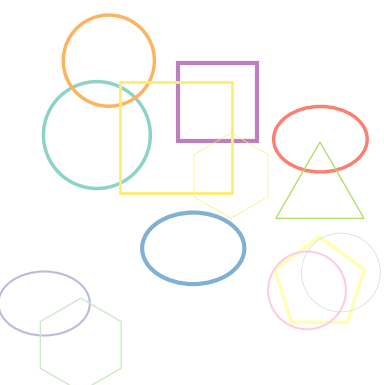[{"shape": "circle", "thickness": 2.5, "radius": 0.69, "center": [0.252, 0.649]}, {"shape": "pentagon", "thickness": 2.5, "radius": 0.61, "center": [0.83, 0.262]}, {"shape": "oval", "thickness": 1.5, "radius": 0.59, "center": [0.115, 0.212]}, {"shape": "oval", "thickness": 2.5, "radius": 0.61, "center": [0.832, 0.638]}, {"shape": "oval", "thickness": 3, "radius": 0.66, "center": [0.502, 0.355]}, {"shape": "circle", "thickness": 2.5, "radius": 0.59, "center": [0.283, 0.842]}, {"shape": "triangle", "thickness": 1, "radius": 0.66, "center": [0.831, 0.499]}, {"shape": "circle", "thickness": 1.5, "radius": 0.51, "center": [0.797, 0.246]}, {"shape": "circle", "thickness": 0.5, "radius": 0.51, "center": [0.885, 0.292]}, {"shape": "square", "thickness": 3, "radius": 0.51, "center": [0.565, 0.735]}, {"shape": "hexagon", "thickness": 1, "radius": 0.61, "center": [0.21, 0.104]}, {"shape": "hexagon", "thickness": 0.5, "radius": 0.55, "center": [0.6, 0.544]}, {"shape": "square", "thickness": 2, "radius": 0.73, "center": [0.456, 0.643]}]